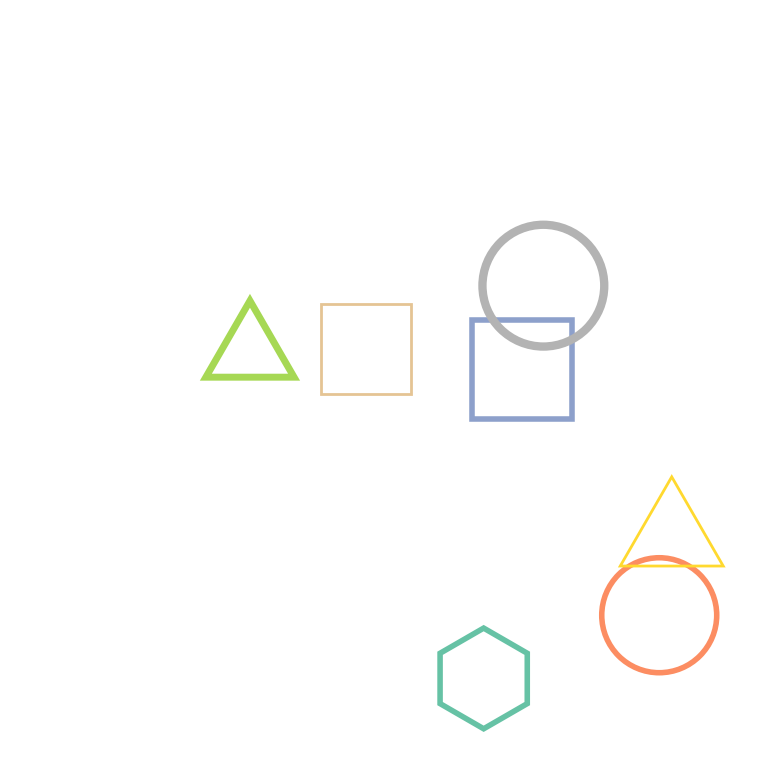[{"shape": "hexagon", "thickness": 2, "radius": 0.33, "center": [0.628, 0.119]}, {"shape": "circle", "thickness": 2, "radius": 0.37, "center": [0.856, 0.201]}, {"shape": "square", "thickness": 2, "radius": 0.32, "center": [0.678, 0.52]}, {"shape": "triangle", "thickness": 2.5, "radius": 0.33, "center": [0.325, 0.543]}, {"shape": "triangle", "thickness": 1, "radius": 0.39, "center": [0.872, 0.303]}, {"shape": "square", "thickness": 1, "radius": 0.29, "center": [0.475, 0.546]}, {"shape": "circle", "thickness": 3, "radius": 0.4, "center": [0.706, 0.629]}]